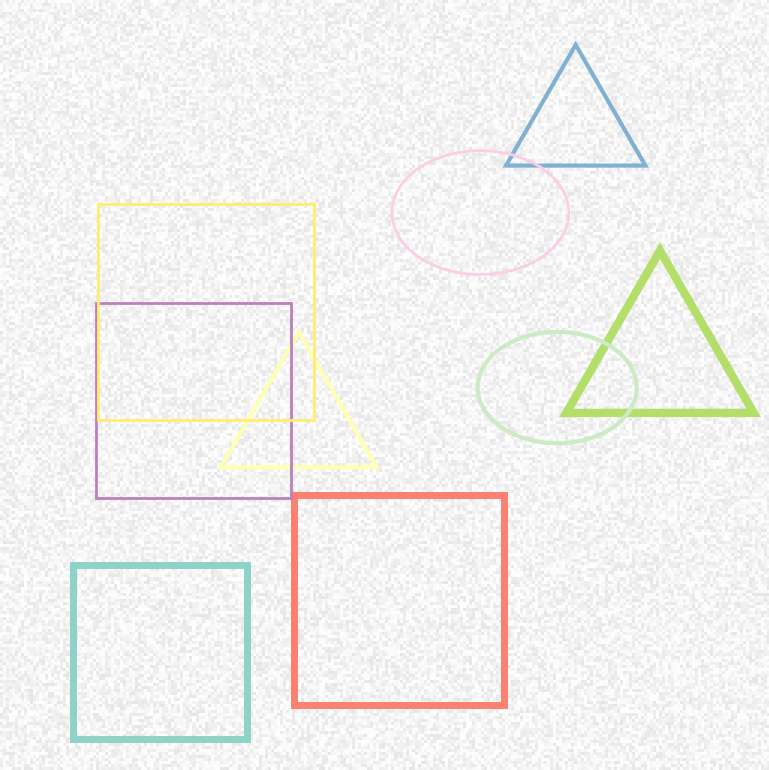[{"shape": "square", "thickness": 2.5, "radius": 0.56, "center": [0.208, 0.153]}, {"shape": "triangle", "thickness": 1.5, "radius": 0.58, "center": [0.388, 0.452]}, {"shape": "square", "thickness": 2.5, "radius": 0.68, "center": [0.518, 0.221]}, {"shape": "triangle", "thickness": 1.5, "radius": 0.52, "center": [0.748, 0.837]}, {"shape": "triangle", "thickness": 3, "radius": 0.7, "center": [0.857, 0.534]}, {"shape": "oval", "thickness": 1, "radius": 0.57, "center": [0.624, 0.724]}, {"shape": "square", "thickness": 1, "radius": 0.63, "center": [0.251, 0.48]}, {"shape": "oval", "thickness": 1.5, "radius": 0.52, "center": [0.724, 0.497]}, {"shape": "square", "thickness": 1, "radius": 0.7, "center": [0.267, 0.594]}]